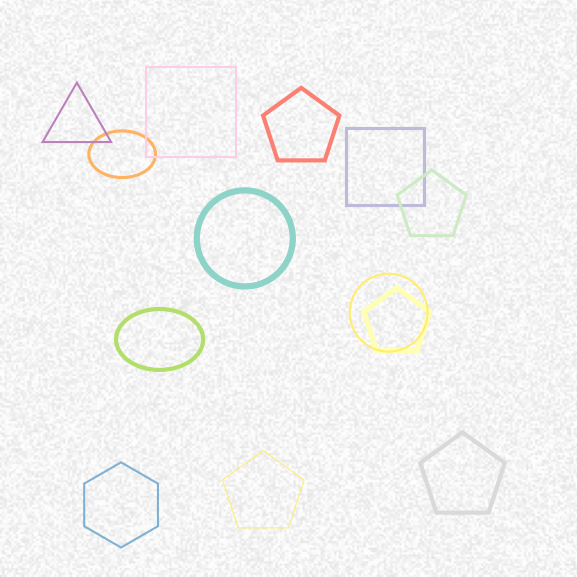[{"shape": "circle", "thickness": 3, "radius": 0.42, "center": [0.424, 0.586]}, {"shape": "pentagon", "thickness": 2.5, "radius": 0.3, "center": [0.687, 0.441]}, {"shape": "square", "thickness": 1.5, "radius": 0.34, "center": [0.666, 0.711]}, {"shape": "pentagon", "thickness": 2, "radius": 0.35, "center": [0.522, 0.778]}, {"shape": "hexagon", "thickness": 1, "radius": 0.37, "center": [0.21, 0.125]}, {"shape": "oval", "thickness": 1.5, "radius": 0.29, "center": [0.212, 0.732]}, {"shape": "oval", "thickness": 2, "radius": 0.38, "center": [0.276, 0.411]}, {"shape": "square", "thickness": 1, "radius": 0.39, "center": [0.331, 0.805]}, {"shape": "pentagon", "thickness": 2, "radius": 0.38, "center": [0.801, 0.174]}, {"shape": "triangle", "thickness": 1, "radius": 0.34, "center": [0.133, 0.787]}, {"shape": "pentagon", "thickness": 1.5, "radius": 0.31, "center": [0.748, 0.642]}, {"shape": "circle", "thickness": 1, "radius": 0.34, "center": [0.673, 0.458]}, {"shape": "pentagon", "thickness": 0.5, "radius": 0.37, "center": [0.456, 0.145]}]